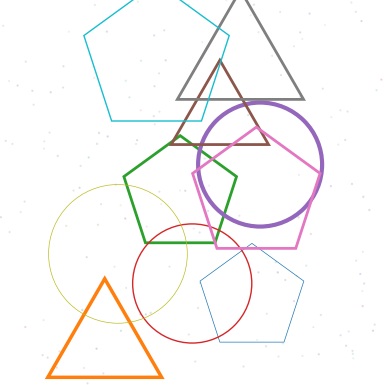[{"shape": "pentagon", "thickness": 0.5, "radius": 0.71, "center": [0.654, 0.226]}, {"shape": "triangle", "thickness": 2.5, "radius": 0.85, "center": [0.272, 0.105]}, {"shape": "pentagon", "thickness": 2, "radius": 0.77, "center": [0.468, 0.494]}, {"shape": "circle", "thickness": 1, "radius": 0.77, "center": [0.499, 0.264]}, {"shape": "circle", "thickness": 3, "radius": 0.81, "center": [0.676, 0.573]}, {"shape": "triangle", "thickness": 2, "radius": 0.73, "center": [0.571, 0.698]}, {"shape": "pentagon", "thickness": 2, "radius": 0.87, "center": [0.666, 0.496]}, {"shape": "triangle", "thickness": 2, "radius": 0.95, "center": [0.625, 0.836]}, {"shape": "circle", "thickness": 0.5, "radius": 0.9, "center": [0.306, 0.341]}, {"shape": "pentagon", "thickness": 1, "radius": 0.99, "center": [0.407, 0.846]}]